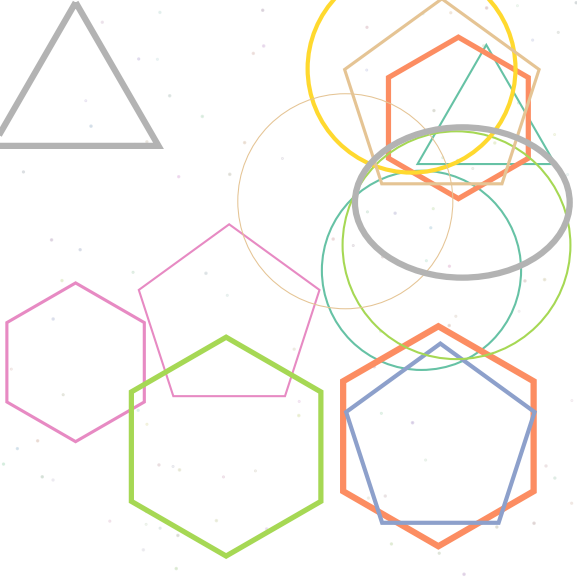[{"shape": "circle", "thickness": 1, "radius": 0.86, "center": [0.73, 0.531]}, {"shape": "triangle", "thickness": 1, "radius": 0.69, "center": [0.842, 0.784]}, {"shape": "hexagon", "thickness": 3, "radius": 0.95, "center": [0.759, 0.244]}, {"shape": "hexagon", "thickness": 2.5, "radius": 0.7, "center": [0.794, 0.795]}, {"shape": "pentagon", "thickness": 2, "radius": 0.86, "center": [0.763, 0.233]}, {"shape": "pentagon", "thickness": 1, "radius": 0.82, "center": [0.397, 0.446]}, {"shape": "hexagon", "thickness": 1.5, "radius": 0.69, "center": [0.131, 0.372]}, {"shape": "circle", "thickness": 1, "radius": 0.99, "center": [0.79, 0.575]}, {"shape": "hexagon", "thickness": 2.5, "radius": 0.95, "center": [0.392, 0.226]}, {"shape": "circle", "thickness": 2, "radius": 0.9, "center": [0.713, 0.88]}, {"shape": "circle", "thickness": 0.5, "radius": 0.93, "center": [0.598, 0.651]}, {"shape": "pentagon", "thickness": 1.5, "radius": 0.89, "center": [0.765, 0.824]}, {"shape": "oval", "thickness": 3, "radius": 0.93, "center": [0.801, 0.649]}, {"shape": "triangle", "thickness": 3, "radius": 0.83, "center": [0.131, 0.829]}]